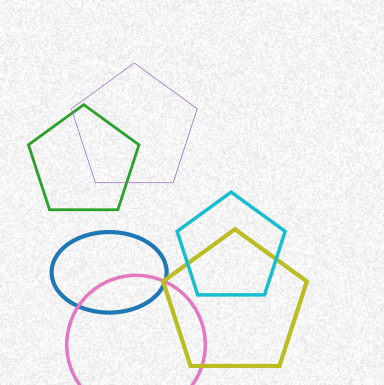[{"shape": "oval", "thickness": 3, "radius": 0.75, "center": [0.283, 0.293]}, {"shape": "pentagon", "thickness": 2, "radius": 0.75, "center": [0.217, 0.577]}, {"shape": "pentagon", "thickness": 0.5, "radius": 0.86, "center": [0.349, 0.664]}, {"shape": "circle", "thickness": 2.5, "radius": 0.9, "center": [0.353, 0.105]}, {"shape": "pentagon", "thickness": 3, "radius": 0.98, "center": [0.61, 0.208]}, {"shape": "pentagon", "thickness": 2.5, "radius": 0.74, "center": [0.6, 0.353]}]